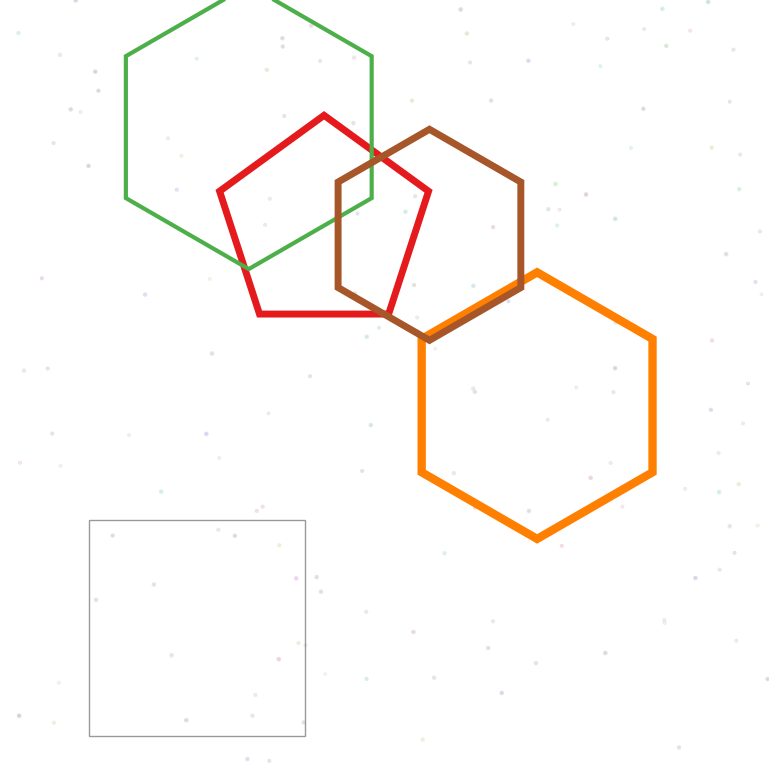[{"shape": "pentagon", "thickness": 2.5, "radius": 0.71, "center": [0.421, 0.708]}, {"shape": "hexagon", "thickness": 1.5, "radius": 0.92, "center": [0.323, 0.835]}, {"shape": "hexagon", "thickness": 3, "radius": 0.87, "center": [0.698, 0.473]}, {"shape": "hexagon", "thickness": 2.5, "radius": 0.69, "center": [0.558, 0.695]}, {"shape": "square", "thickness": 0.5, "radius": 0.7, "center": [0.255, 0.185]}]